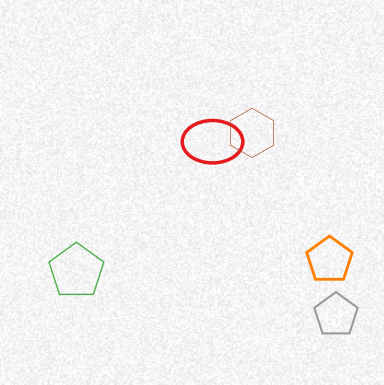[{"shape": "oval", "thickness": 2.5, "radius": 0.39, "center": [0.552, 0.632]}, {"shape": "pentagon", "thickness": 1, "radius": 0.37, "center": [0.198, 0.296]}, {"shape": "pentagon", "thickness": 2, "radius": 0.31, "center": [0.856, 0.325]}, {"shape": "hexagon", "thickness": 0.5, "radius": 0.32, "center": [0.655, 0.655]}, {"shape": "pentagon", "thickness": 1.5, "radius": 0.3, "center": [0.873, 0.182]}]